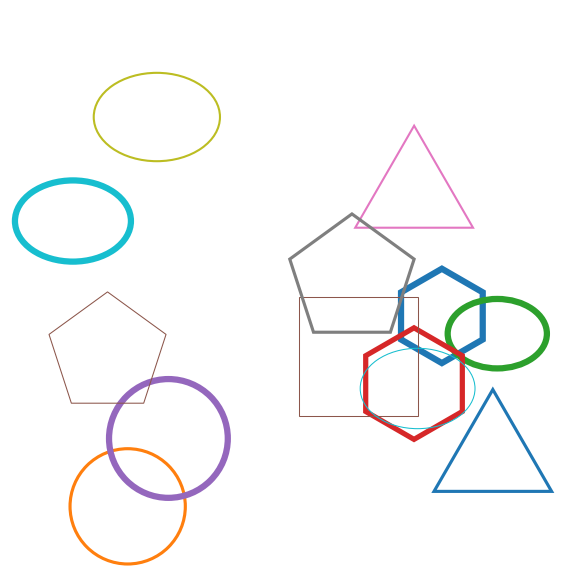[{"shape": "hexagon", "thickness": 3, "radius": 0.41, "center": [0.765, 0.452]}, {"shape": "triangle", "thickness": 1.5, "radius": 0.59, "center": [0.853, 0.207]}, {"shape": "circle", "thickness": 1.5, "radius": 0.5, "center": [0.221, 0.122]}, {"shape": "oval", "thickness": 3, "radius": 0.43, "center": [0.861, 0.421]}, {"shape": "hexagon", "thickness": 2.5, "radius": 0.48, "center": [0.717, 0.335]}, {"shape": "circle", "thickness": 3, "radius": 0.51, "center": [0.292, 0.24]}, {"shape": "pentagon", "thickness": 0.5, "radius": 0.53, "center": [0.186, 0.387]}, {"shape": "square", "thickness": 0.5, "radius": 0.52, "center": [0.621, 0.382]}, {"shape": "triangle", "thickness": 1, "radius": 0.59, "center": [0.717, 0.664]}, {"shape": "pentagon", "thickness": 1.5, "radius": 0.57, "center": [0.609, 0.515]}, {"shape": "oval", "thickness": 1, "radius": 0.55, "center": [0.272, 0.797]}, {"shape": "oval", "thickness": 0.5, "radius": 0.5, "center": [0.723, 0.326]}, {"shape": "oval", "thickness": 3, "radius": 0.5, "center": [0.126, 0.616]}]